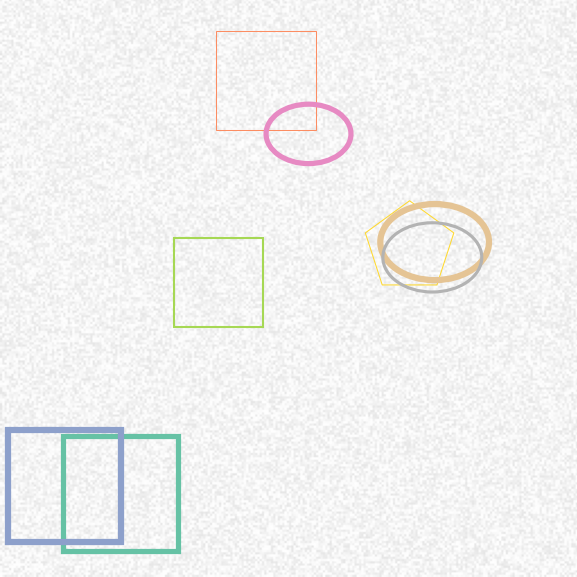[{"shape": "square", "thickness": 2.5, "radius": 0.5, "center": [0.208, 0.145]}, {"shape": "square", "thickness": 0.5, "radius": 0.43, "center": [0.461, 0.86]}, {"shape": "square", "thickness": 3, "radius": 0.49, "center": [0.112, 0.157]}, {"shape": "oval", "thickness": 2.5, "radius": 0.37, "center": [0.534, 0.767]}, {"shape": "square", "thickness": 1, "radius": 0.39, "center": [0.378, 0.511]}, {"shape": "pentagon", "thickness": 0.5, "radius": 0.4, "center": [0.709, 0.571]}, {"shape": "oval", "thickness": 3, "radius": 0.47, "center": [0.753, 0.58]}, {"shape": "oval", "thickness": 1.5, "radius": 0.43, "center": [0.749, 0.553]}]